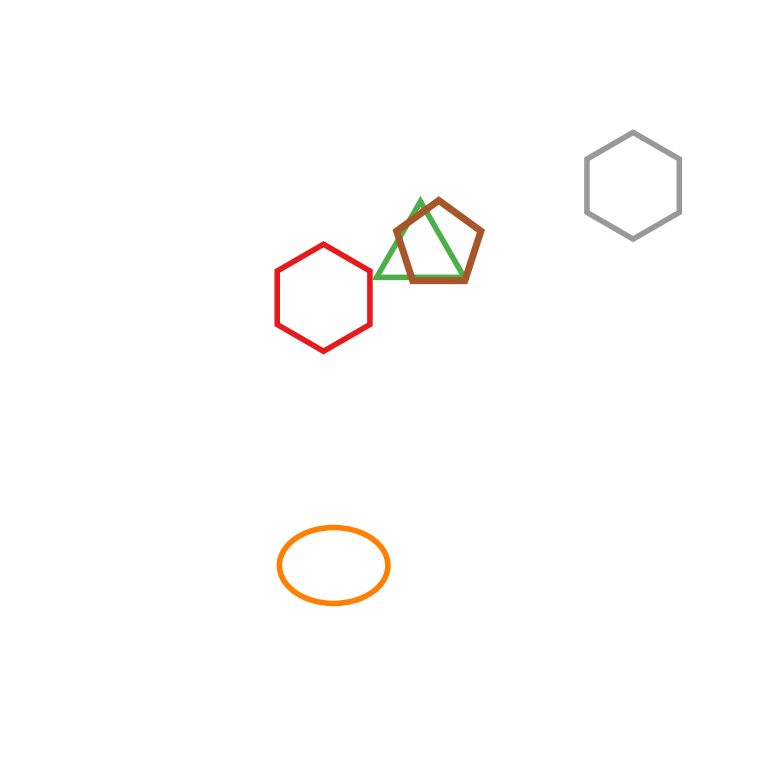[{"shape": "hexagon", "thickness": 2, "radius": 0.35, "center": [0.42, 0.613]}, {"shape": "triangle", "thickness": 2, "radius": 0.33, "center": [0.546, 0.673]}, {"shape": "oval", "thickness": 2, "radius": 0.35, "center": [0.433, 0.266]}, {"shape": "pentagon", "thickness": 2.5, "radius": 0.29, "center": [0.57, 0.682]}, {"shape": "hexagon", "thickness": 2, "radius": 0.35, "center": [0.822, 0.759]}]